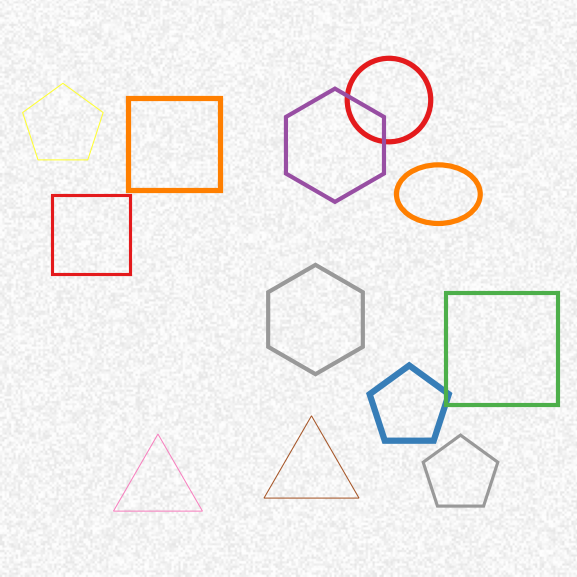[{"shape": "square", "thickness": 1.5, "radius": 0.34, "center": [0.158, 0.593]}, {"shape": "circle", "thickness": 2.5, "radius": 0.36, "center": [0.674, 0.826]}, {"shape": "pentagon", "thickness": 3, "radius": 0.36, "center": [0.709, 0.294]}, {"shape": "square", "thickness": 2, "radius": 0.49, "center": [0.87, 0.394]}, {"shape": "hexagon", "thickness": 2, "radius": 0.49, "center": [0.58, 0.748]}, {"shape": "oval", "thickness": 2.5, "radius": 0.36, "center": [0.759, 0.663]}, {"shape": "square", "thickness": 2.5, "radius": 0.4, "center": [0.301, 0.749]}, {"shape": "pentagon", "thickness": 0.5, "radius": 0.37, "center": [0.109, 0.782]}, {"shape": "triangle", "thickness": 0.5, "radius": 0.47, "center": [0.539, 0.184]}, {"shape": "triangle", "thickness": 0.5, "radius": 0.44, "center": [0.274, 0.159]}, {"shape": "pentagon", "thickness": 1.5, "radius": 0.34, "center": [0.797, 0.178]}, {"shape": "hexagon", "thickness": 2, "radius": 0.47, "center": [0.546, 0.446]}]